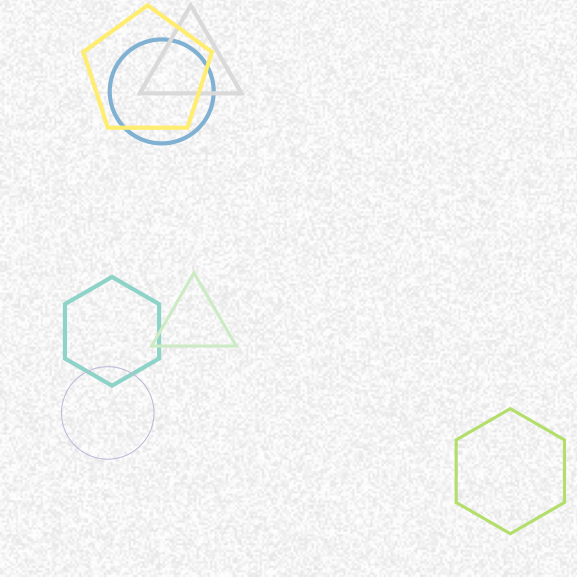[{"shape": "hexagon", "thickness": 2, "radius": 0.47, "center": [0.194, 0.425]}, {"shape": "circle", "thickness": 0.5, "radius": 0.4, "center": [0.187, 0.284]}, {"shape": "circle", "thickness": 2, "radius": 0.45, "center": [0.28, 0.841]}, {"shape": "hexagon", "thickness": 1.5, "radius": 0.54, "center": [0.884, 0.183]}, {"shape": "triangle", "thickness": 2, "radius": 0.51, "center": [0.33, 0.888]}, {"shape": "triangle", "thickness": 1.5, "radius": 0.42, "center": [0.336, 0.442]}, {"shape": "pentagon", "thickness": 2, "radius": 0.59, "center": [0.256, 0.873]}]